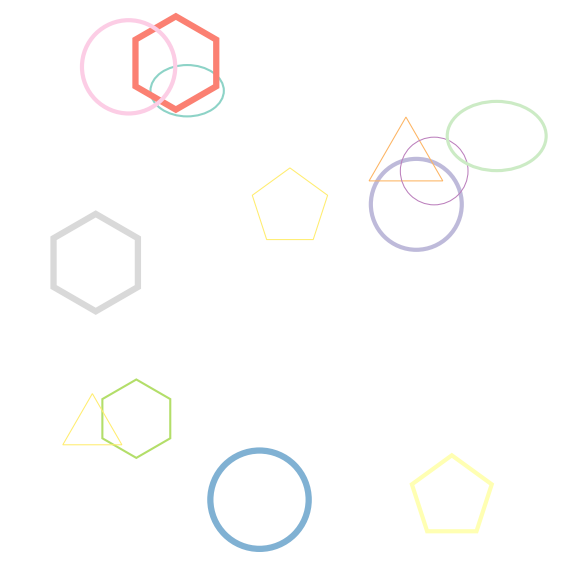[{"shape": "oval", "thickness": 1, "radius": 0.32, "center": [0.324, 0.842]}, {"shape": "pentagon", "thickness": 2, "radius": 0.36, "center": [0.782, 0.138]}, {"shape": "circle", "thickness": 2, "radius": 0.39, "center": [0.721, 0.645]}, {"shape": "hexagon", "thickness": 3, "radius": 0.4, "center": [0.305, 0.89]}, {"shape": "circle", "thickness": 3, "radius": 0.43, "center": [0.449, 0.134]}, {"shape": "triangle", "thickness": 0.5, "radius": 0.37, "center": [0.703, 0.723]}, {"shape": "hexagon", "thickness": 1, "radius": 0.34, "center": [0.236, 0.274]}, {"shape": "circle", "thickness": 2, "radius": 0.4, "center": [0.223, 0.883]}, {"shape": "hexagon", "thickness": 3, "radius": 0.42, "center": [0.166, 0.544]}, {"shape": "circle", "thickness": 0.5, "radius": 0.29, "center": [0.752, 0.703]}, {"shape": "oval", "thickness": 1.5, "radius": 0.43, "center": [0.86, 0.764]}, {"shape": "triangle", "thickness": 0.5, "radius": 0.3, "center": [0.16, 0.258]}, {"shape": "pentagon", "thickness": 0.5, "radius": 0.34, "center": [0.502, 0.64]}]